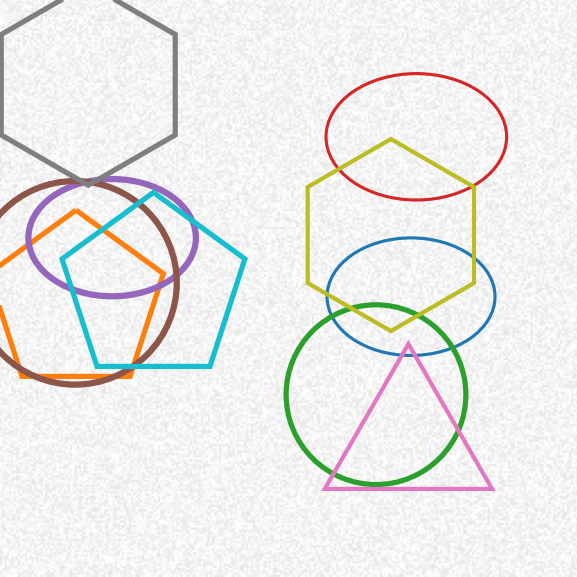[{"shape": "oval", "thickness": 1.5, "radius": 0.73, "center": [0.712, 0.485]}, {"shape": "pentagon", "thickness": 2.5, "radius": 0.8, "center": [0.132, 0.476]}, {"shape": "circle", "thickness": 2.5, "radius": 0.78, "center": [0.651, 0.316]}, {"shape": "oval", "thickness": 1.5, "radius": 0.78, "center": [0.721, 0.762]}, {"shape": "oval", "thickness": 3, "radius": 0.73, "center": [0.194, 0.588]}, {"shape": "circle", "thickness": 3, "radius": 0.88, "center": [0.13, 0.509]}, {"shape": "triangle", "thickness": 2, "radius": 0.84, "center": [0.707, 0.236]}, {"shape": "hexagon", "thickness": 2.5, "radius": 0.87, "center": [0.153, 0.852]}, {"shape": "hexagon", "thickness": 2, "radius": 0.83, "center": [0.677, 0.592]}, {"shape": "pentagon", "thickness": 2.5, "radius": 0.83, "center": [0.266, 0.499]}]